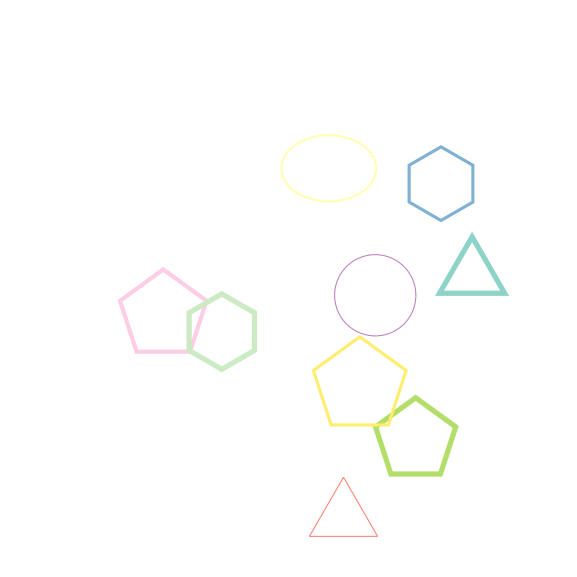[{"shape": "triangle", "thickness": 2.5, "radius": 0.33, "center": [0.817, 0.524]}, {"shape": "oval", "thickness": 1, "radius": 0.41, "center": [0.569, 0.708]}, {"shape": "triangle", "thickness": 0.5, "radius": 0.34, "center": [0.595, 0.104]}, {"shape": "hexagon", "thickness": 1.5, "radius": 0.32, "center": [0.764, 0.681]}, {"shape": "pentagon", "thickness": 2.5, "radius": 0.37, "center": [0.72, 0.237]}, {"shape": "pentagon", "thickness": 2, "radius": 0.39, "center": [0.283, 0.454]}, {"shape": "circle", "thickness": 0.5, "radius": 0.35, "center": [0.65, 0.488]}, {"shape": "hexagon", "thickness": 2.5, "radius": 0.33, "center": [0.384, 0.425]}, {"shape": "pentagon", "thickness": 1.5, "radius": 0.42, "center": [0.623, 0.332]}]